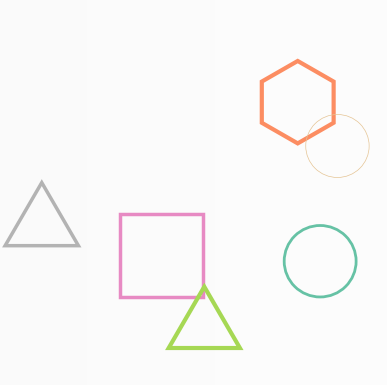[{"shape": "circle", "thickness": 2, "radius": 0.46, "center": [0.826, 0.321]}, {"shape": "hexagon", "thickness": 3, "radius": 0.54, "center": [0.768, 0.735]}, {"shape": "square", "thickness": 2.5, "radius": 0.54, "center": [0.418, 0.337]}, {"shape": "triangle", "thickness": 3, "radius": 0.53, "center": [0.527, 0.149]}, {"shape": "circle", "thickness": 0.5, "radius": 0.41, "center": [0.871, 0.621]}, {"shape": "triangle", "thickness": 2.5, "radius": 0.55, "center": [0.108, 0.416]}]